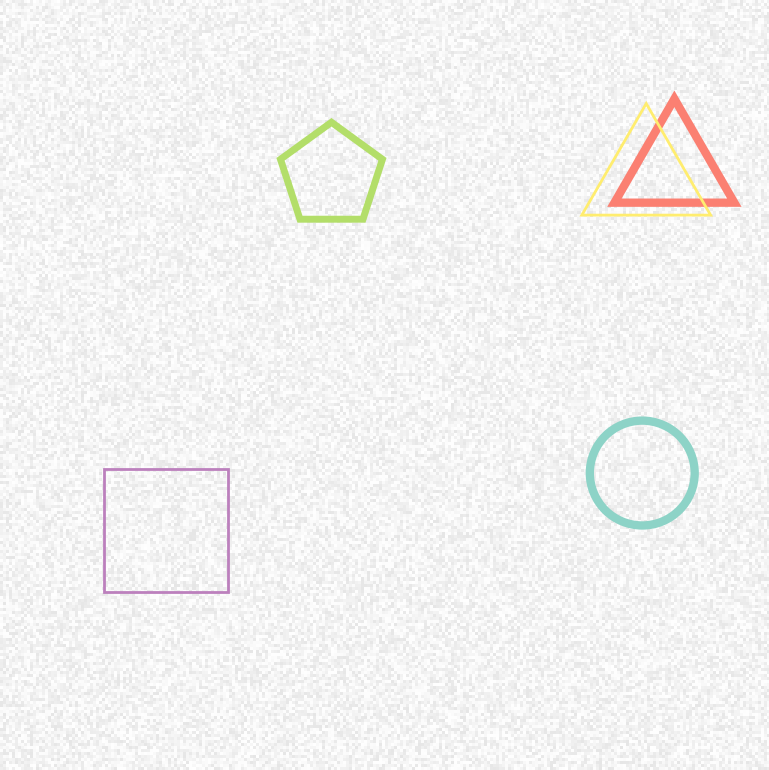[{"shape": "circle", "thickness": 3, "radius": 0.34, "center": [0.834, 0.386]}, {"shape": "triangle", "thickness": 3, "radius": 0.45, "center": [0.876, 0.782]}, {"shape": "pentagon", "thickness": 2.5, "radius": 0.35, "center": [0.43, 0.772]}, {"shape": "square", "thickness": 1, "radius": 0.4, "center": [0.215, 0.311]}, {"shape": "triangle", "thickness": 1, "radius": 0.48, "center": [0.839, 0.769]}]